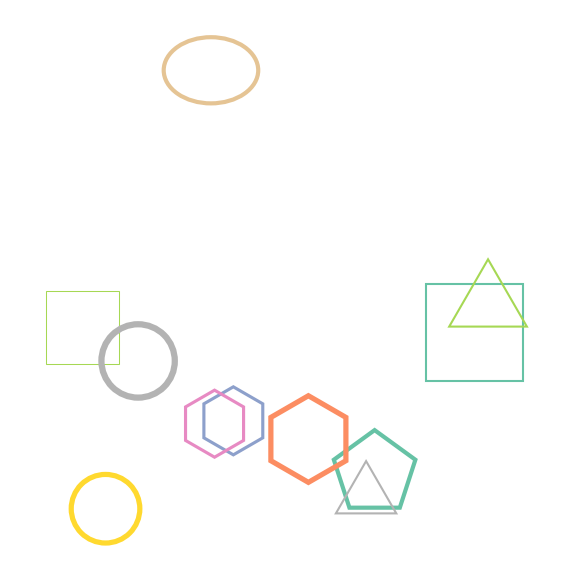[{"shape": "pentagon", "thickness": 2, "radius": 0.37, "center": [0.649, 0.18]}, {"shape": "square", "thickness": 1, "radius": 0.42, "center": [0.822, 0.423]}, {"shape": "hexagon", "thickness": 2.5, "radius": 0.38, "center": [0.534, 0.239]}, {"shape": "hexagon", "thickness": 1.5, "radius": 0.29, "center": [0.404, 0.27]}, {"shape": "hexagon", "thickness": 1.5, "radius": 0.29, "center": [0.372, 0.265]}, {"shape": "square", "thickness": 0.5, "radius": 0.32, "center": [0.143, 0.432]}, {"shape": "triangle", "thickness": 1, "radius": 0.39, "center": [0.845, 0.472]}, {"shape": "circle", "thickness": 2.5, "radius": 0.3, "center": [0.183, 0.118]}, {"shape": "oval", "thickness": 2, "radius": 0.41, "center": [0.365, 0.877]}, {"shape": "triangle", "thickness": 1, "radius": 0.3, "center": [0.634, 0.14]}, {"shape": "circle", "thickness": 3, "radius": 0.32, "center": [0.239, 0.374]}]